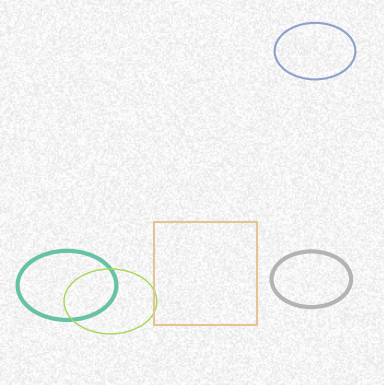[{"shape": "oval", "thickness": 3, "radius": 0.64, "center": [0.174, 0.259]}, {"shape": "oval", "thickness": 1.5, "radius": 0.52, "center": [0.818, 0.867]}, {"shape": "oval", "thickness": 1, "radius": 0.6, "center": [0.287, 0.217]}, {"shape": "square", "thickness": 1.5, "radius": 0.67, "center": [0.533, 0.29]}, {"shape": "oval", "thickness": 3, "radius": 0.52, "center": [0.809, 0.275]}]